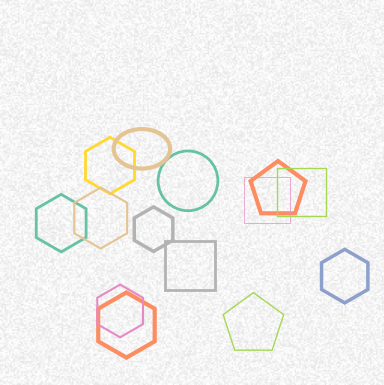[{"shape": "hexagon", "thickness": 2, "radius": 0.37, "center": [0.159, 0.42]}, {"shape": "circle", "thickness": 2, "radius": 0.39, "center": [0.488, 0.53]}, {"shape": "hexagon", "thickness": 3, "radius": 0.42, "center": [0.328, 0.156]}, {"shape": "pentagon", "thickness": 3, "radius": 0.37, "center": [0.722, 0.507]}, {"shape": "hexagon", "thickness": 2.5, "radius": 0.35, "center": [0.895, 0.283]}, {"shape": "hexagon", "thickness": 1.5, "radius": 0.34, "center": [0.312, 0.192]}, {"shape": "square", "thickness": 0.5, "radius": 0.3, "center": [0.693, 0.481]}, {"shape": "pentagon", "thickness": 1, "radius": 0.41, "center": [0.658, 0.157]}, {"shape": "square", "thickness": 1, "radius": 0.32, "center": [0.783, 0.501]}, {"shape": "hexagon", "thickness": 2, "radius": 0.37, "center": [0.286, 0.57]}, {"shape": "oval", "thickness": 3, "radius": 0.37, "center": [0.368, 0.613]}, {"shape": "hexagon", "thickness": 1.5, "radius": 0.4, "center": [0.262, 0.434]}, {"shape": "hexagon", "thickness": 2.5, "radius": 0.29, "center": [0.399, 0.405]}, {"shape": "square", "thickness": 2, "radius": 0.32, "center": [0.493, 0.311]}]